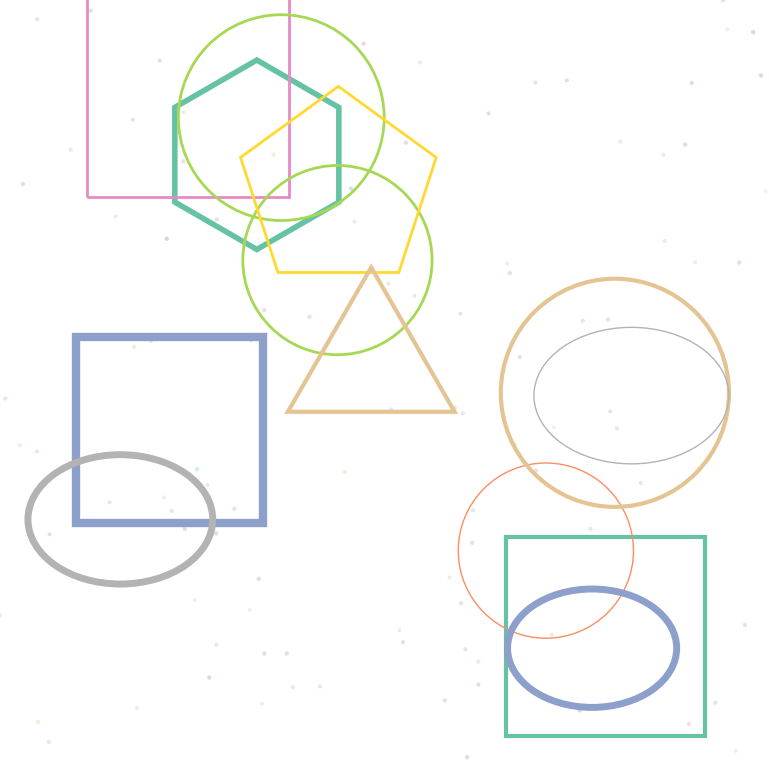[{"shape": "hexagon", "thickness": 2, "radius": 0.61, "center": [0.334, 0.799]}, {"shape": "square", "thickness": 1.5, "radius": 0.65, "center": [0.786, 0.173]}, {"shape": "circle", "thickness": 0.5, "radius": 0.57, "center": [0.709, 0.285]}, {"shape": "square", "thickness": 3, "radius": 0.61, "center": [0.22, 0.442]}, {"shape": "oval", "thickness": 2.5, "radius": 0.55, "center": [0.769, 0.158]}, {"shape": "square", "thickness": 1, "radius": 0.65, "center": [0.244, 0.875]}, {"shape": "circle", "thickness": 1, "radius": 0.67, "center": [0.365, 0.847]}, {"shape": "circle", "thickness": 1, "radius": 0.61, "center": [0.438, 0.662]}, {"shape": "pentagon", "thickness": 1, "radius": 0.67, "center": [0.439, 0.754]}, {"shape": "circle", "thickness": 1.5, "radius": 0.74, "center": [0.799, 0.49]}, {"shape": "triangle", "thickness": 1.5, "radius": 0.63, "center": [0.482, 0.528]}, {"shape": "oval", "thickness": 2.5, "radius": 0.6, "center": [0.156, 0.326]}, {"shape": "oval", "thickness": 0.5, "radius": 0.63, "center": [0.82, 0.486]}]